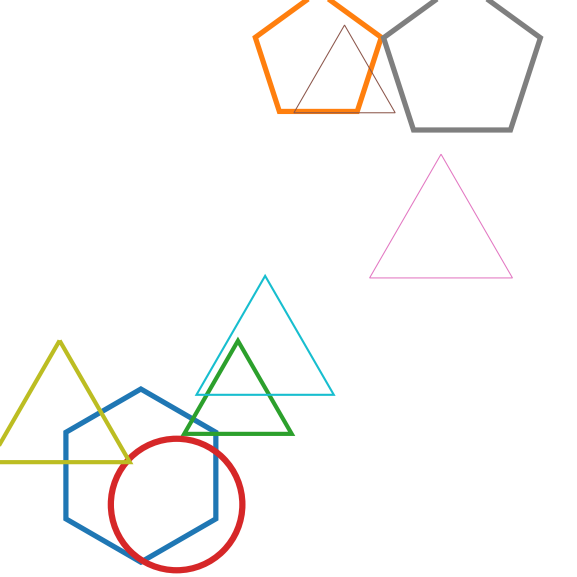[{"shape": "hexagon", "thickness": 2.5, "radius": 0.75, "center": [0.244, 0.176]}, {"shape": "pentagon", "thickness": 2.5, "radius": 0.57, "center": [0.551, 0.899]}, {"shape": "triangle", "thickness": 2, "radius": 0.54, "center": [0.412, 0.302]}, {"shape": "circle", "thickness": 3, "radius": 0.57, "center": [0.306, 0.126]}, {"shape": "triangle", "thickness": 0.5, "radius": 0.51, "center": [0.597, 0.854]}, {"shape": "triangle", "thickness": 0.5, "radius": 0.71, "center": [0.764, 0.589]}, {"shape": "pentagon", "thickness": 2.5, "radius": 0.71, "center": [0.8, 0.89]}, {"shape": "triangle", "thickness": 2, "radius": 0.7, "center": [0.103, 0.269]}, {"shape": "triangle", "thickness": 1, "radius": 0.69, "center": [0.459, 0.384]}]